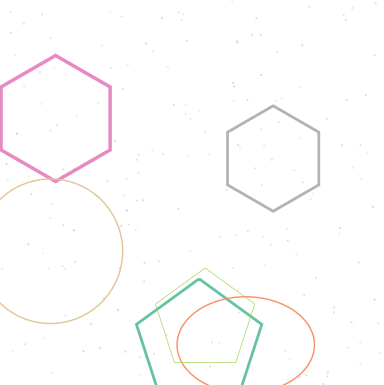[{"shape": "pentagon", "thickness": 2, "radius": 0.86, "center": [0.517, 0.105]}, {"shape": "oval", "thickness": 1, "radius": 0.89, "center": [0.638, 0.104]}, {"shape": "hexagon", "thickness": 2.5, "radius": 0.82, "center": [0.144, 0.692]}, {"shape": "pentagon", "thickness": 0.5, "radius": 0.68, "center": [0.533, 0.168]}, {"shape": "circle", "thickness": 1, "radius": 0.94, "center": [0.131, 0.347]}, {"shape": "hexagon", "thickness": 2, "radius": 0.68, "center": [0.71, 0.588]}]